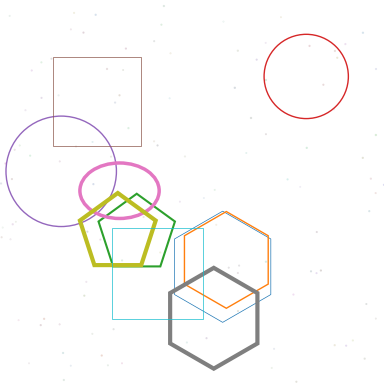[{"shape": "hexagon", "thickness": 0.5, "radius": 0.72, "center": [0.578, 0.307]}, {"shape": "hexagon", "thickness": 1, "radius": 0.63, "center": [0.588, 0.325]}, {"shape": "pentagon", "thickness": 1.5, "radius": 0.52, "center": [0.355, 0.392]}, {"shape": "circle", "thickness": 1, "radius": 0.55, "center": [0.795, 0.801]}, {"shape": "circle", "thickness": 1, "radius": 0.72, "center": [0.159, 0.555]}, {"shape": "square", "thickness": 0.5, "radius": 0.57, "center": [0.251, 0.737]}, {"shape": "oval", "thickness": 2.5, "radius": 0.51, "center": [0.31, 0.505]}, {"shape": "hexagon", "thickness": 3, "radius": 0.65, "center": [0.555, 0.173]}, {"shape": "pentagon", "thickness": 3, "radius": 0.52, "center": [0.306, 0.395]}, {"shape": "square", "thickness": 0.5, "radius": 0.59, "center": [0.409, 0.289]}]